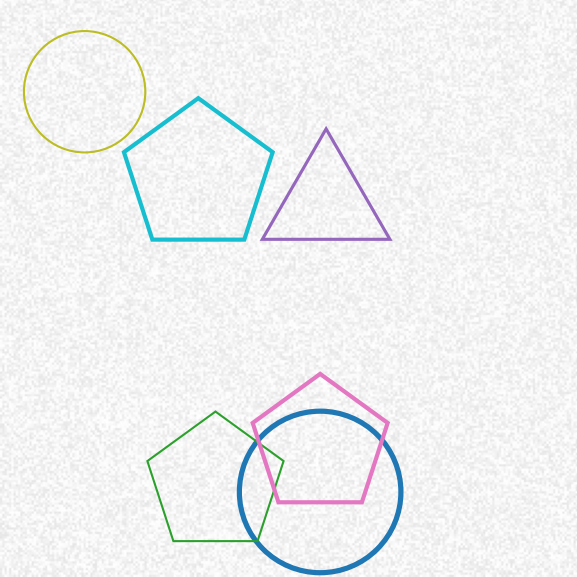[{"shape": "circle", "thickness": 2.5, "radius": 0.7, "center": [0.554, 0.147]}, {"shape": "pentagon", "thickness": 1, "radius": 0.62, "center": [0.373, 0.162]}, {"shape": "triangle", "thickness": 1.5, "radius": 0.64, "center": [0.565, 0.649]}, {"shape": "pentagon", "thickness": 2, "radius": 0.61, "center": [0.554, 0.229]}, {"shape": "circle", "thickness": 1, "radius": 0.53, "center": [0.147, 0.84]}, {"shape": "pentagon", "thickness": 2, "radius": 0.68, "center": [0.343, 0.694]}]